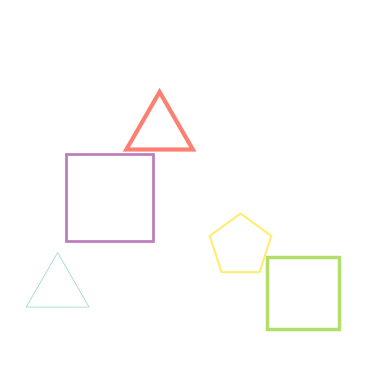[{"shape": "triangle", "thickness": 0.5, "radius": 0.47, "center": [0.15, 0.25]}, {"shape": "triangle", "thickness": 3, "radius": 0.5, "center": [0.415, 0.661]}, {"shape": "square", "thickness": 2.5, "radius": 0.47, "center": [0.788, 0.239]}, {"shape": "square", "thickness": 2, "radius": 0.57, "center": [0.285, 0.487]}, {"shape": "pentagon", "thickness": 1.5, "radius": 0.42, "center": [0.625, 0.361]}]